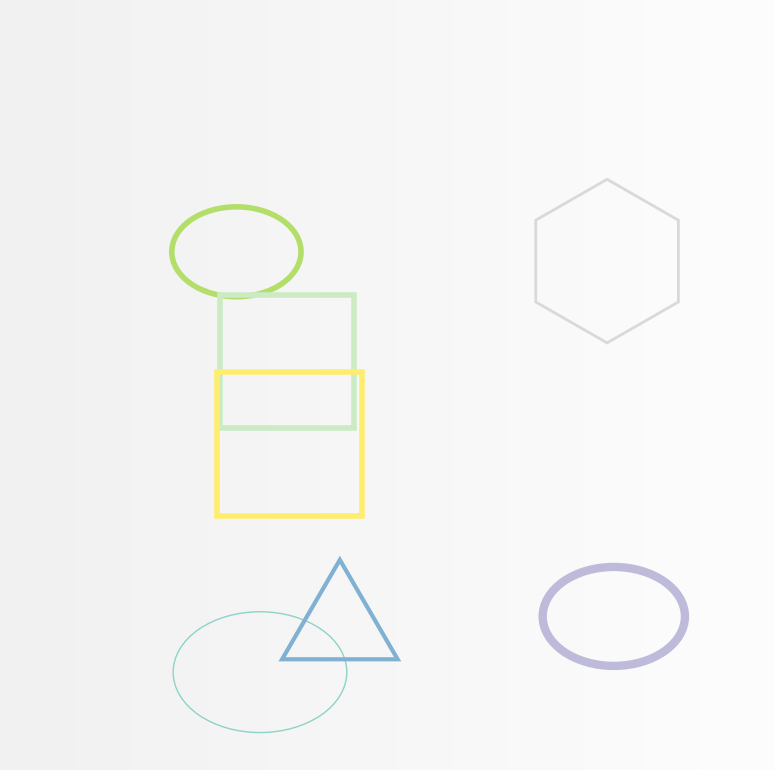[{"shape": "oval", "thickness": 0.5, "radius": 0.56, "center": [0.335, 0.127]}, {"shape": "oval", "thickness": 3, "radius": 0.46, "center": [0.792, 0.199]}, {"shape": "triangle", "thickness": 1.5, "radius": 0.43, "center": [0.439, 0.187]}, {"shape": "oval", "thickness": 2, "radius": 0.42, "center": [0.305, 0.673]}, {"shape": "hexagon", "thickness": 1, "radius": 0.53, "center": [0.783, 0.661]}, {"shape": "square", "thickness": 2, "radius": 0.43, "center": [0.371, 0.53]}, {"shape": "square", "thickness": 2, "radius": 0.47, "center": [0.373, 0.423]}]